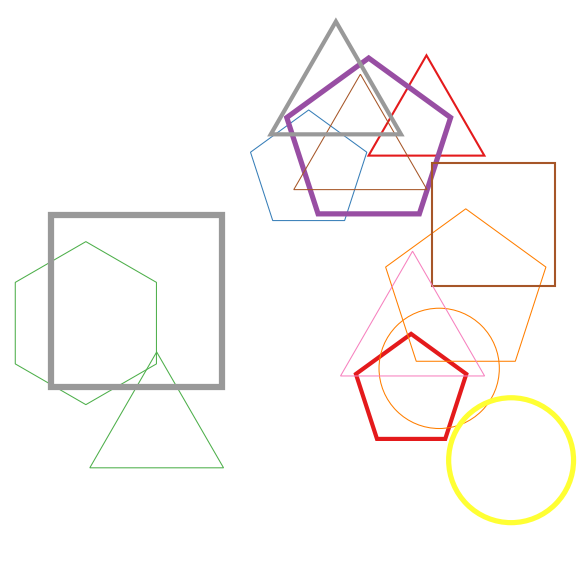[{"shape": "pentagon", "thickness": 2, "radius": 0.5, "center": [0.712, 0.32]}, {"shape": "triangle", "thickness": 1, "radius": 0.58, "center": [0.738, 0.788]}, {"shape": "pentagon", "thickness": 0.5, "radius": 0.53, "center": [0.534, 0.703]}, {"shape": "hexagon", "thickness": 0.5, "radius": 0.71, "center": [0.149, 0.44]}, {"shape": "triangle", "thickness": 0.5, "radius": 0.67, "center": [0.271, 0.256]}, {"shape": "pentagon", "thickness": 2.5, "radius": 0.75, "center": [0.638, 0.749]}, {"shape": "pentagon", "thickness": 0.5, "radius": 0.73, "center": [0.807, 0.492]}, {"shape": "circle", "thickness": 0.5, "radius": 0.52, "center": [0.76, 0.361]}, {"shape": "circle", "thickness": 2.5, "radius": 0.54, "center": [0.885, 0.202]}, {"shape": "square", "thickness": 1, "radius": 0.53, "center": [0.854, 0.611]}, {"shape": "triangle", "thickness": 0.5, "radius": 0.67, "center": [0.624, 0.737]}, {"shape": "triangle", "thickness": 0.5, "radius": 0.72, "center": [0.714, 0.42]}, {"shape": "triangle", "thickness": 2, "radius": 0.65, "center": [0.582, 0.832]}, {"shape": "square", "thickness": 3, "radius": 0.74, "center": [0.236, 0.478]}]